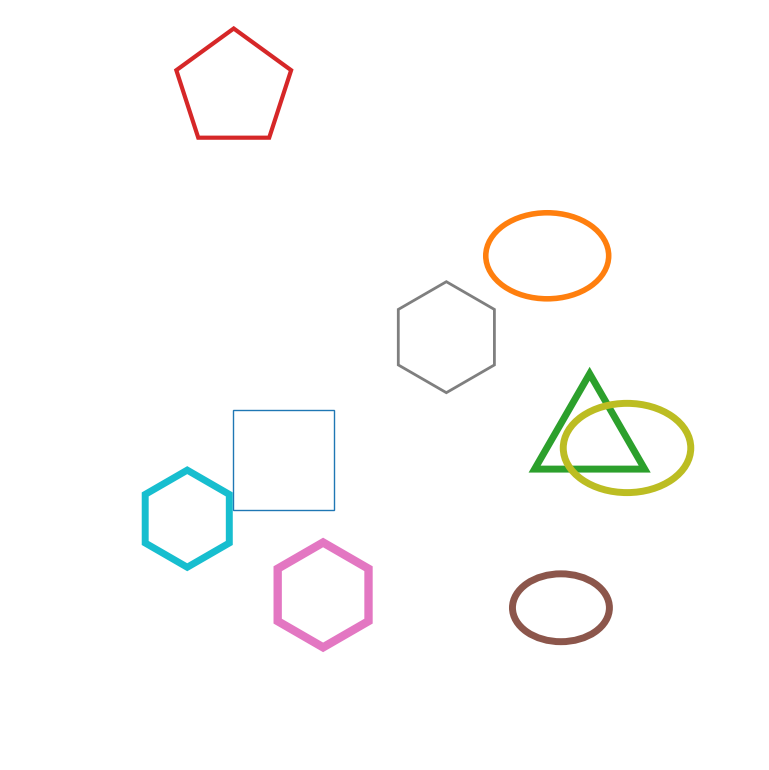[{"shape": "square", "thickness": 0.5, "radius": 0.33, "center": [0.368, 0.403]}, {"shape": "oval", "thickness": 2, "radius": 0.4, "center": [0.711, 0.668]}, {"shape": "triangle", "thickness": 2.5, "radius": 0.41, "center": [0.766, 0.432]}, {"shape": "pentagon", "thickness": 1.5, "radius": 0.39, "center": [0.304, 0.885]}, {"shape": "oval", "thickness": 2.5, "radius": 0.31, "center": [0.728, 0.211]}, {"shape": "hexagon", "thickness": 3, "radius": 0.34, "center": [0.42, 0.227]}, {"shape": "hexagon", "thickness": 1, "radius": 0.36, "center": [0.58, 0.562]}, {"shape": "oval", "thickness": 2.5, "radius": 0.41, "center": [0.814, 0.418]}, {"shape": "hexagon", "thickness": 2.5, "radius": 0.32, "center": [0.243, 0.326]}]